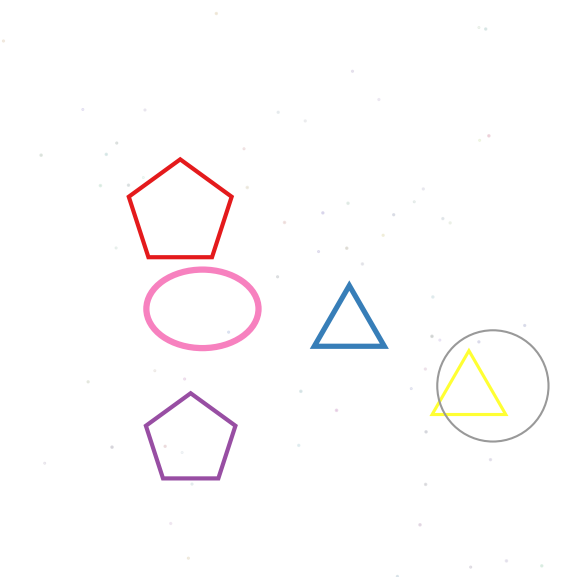[{"shape": "pentagon", "thickness": 2, "radius": 0.47, "center": [0.312, 0.63]}, {"shape": "triangle", "thickness": 2.5, "radius": 0.35, "center": [0.605, 0.435]}, {"shape": "pentagon", "thickness": 2, "radius": 0.41, "center": [0.33, 0.237]}, {"shape": "triangle", "thickness": 1.5, "radius": 0.37, "center": [0.812, 0.318]}, {"shape": "oval", "thickness": 3, "radius": 0.49, "center": [0.351, 0.464]}, {"shape": "circle", "thickness": 1, "radius": 0.48, "center": [0.853, 0.331]}]